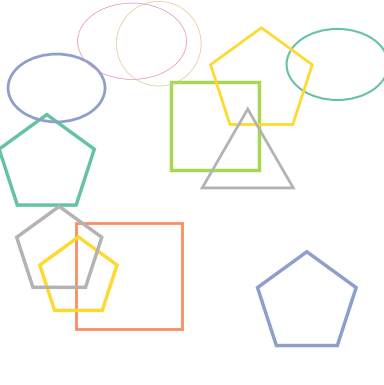[{"shape": "pentagon", "thickness": 2.5, "radius": 0.65, "center": [0.121, 0.572]}, {"shape": "oval", "thickness": 1.5, "radius": 0.66, "center": [0.876, 0.833]}, {"shape": "square", "thickness": 2, "radius": 0.68, "center": [0.335, 0.283]}, {"shape": "oval", "thickness": 2, "radius": 0.63, "center": [0.147, 0.771]}, {"shape": "pentagon", "thickness": 2.5, "radius": 0.67, "center": [0.797, 0.211]}, {"shape": "oval", "thickness": 0.5, "radius": 0.71, "center": [0.343, 0.893]}, {"shape": "square", "thickness": 2.5, "radius": 0.57, "center": [0.559, 0.673]}, {"shape": "pentagon", "thickness": 2, "radius": 0.69, "center": [0.679, 0.789]}, {"shape": "pentagon", "thickness": 2.5, "radius": 0.53, "center": [0.204, 0.279]}, {"shape": "circle", "thickness": 0.5, "radius": 0.55, "center": [0.412, 0.886]}, {"shape": "triangle", "thickness": 2, "radius": 0.68, "center": [0.643, 0.58]}, {"shape": "pentagon", "thickness": 2.5, "radius": 0.58, "center": [0.154, 0.348]}]